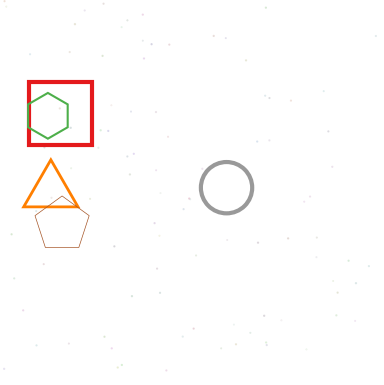[{"shape": "square", "thickness": 3, "radius": 0.41, "center": [0.157, 0.705]}, {"shape": "hexagon", "thickness": 1.5, "radius": 0.3, "center": [0.124, 0.699]}, {"shape": "triangle", "thickness": 2, "radius": 0.41, "center": [0.132, 0.503]}, {"shape": "pentagon", "thickness": 0.5, "radius": 0.37, "center": [0.161, 0.417]}, {"shape": "circle", "thickness": 3, "radius": 0.33, "center": [0.588, 0.513]}]